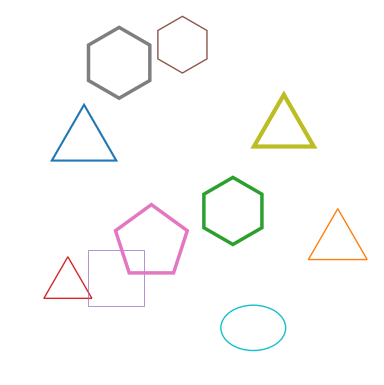[{"shape": "triangle", "thickness": 1.5, "radius": 0.48, "center": [0.218, 0.631]}, {"shape": "triangle", "thickness": 1, "radius": 0.44, "center": [0.877, 0.37]}, {"shape": "hexagon", "thickness": 2.5, "radius": 0.44, "center": [0.605, 0.452]}, {"shape": "triangle", "thickness": 1, "radius": 0.36, "center": [0.176, 0.261]}, {"shape": "square", "thickness": 0.5, "radius": 0.36, "center": [0.301, 0.277]}, {"shape": "hexagon", "thickness": 1, "radius": 0.37, "center": [0.474, 0.884]}, {"shape": "pentagon", "thickness": 2.5, "radius": 0.49, "center": [0.393, 0.37]}, {"shape": "hexagon", "thickness": 2.5, "radius": 0.46, "center": [0.31, 0.837]}, {"shape": "triangle", "thickness": 3, "radius": 0.45, "center": [0.737, 0.664]}, {"shape": "oval", "thickness": 1, "radius": 0.42, "center": [0.658, 0.148]}]